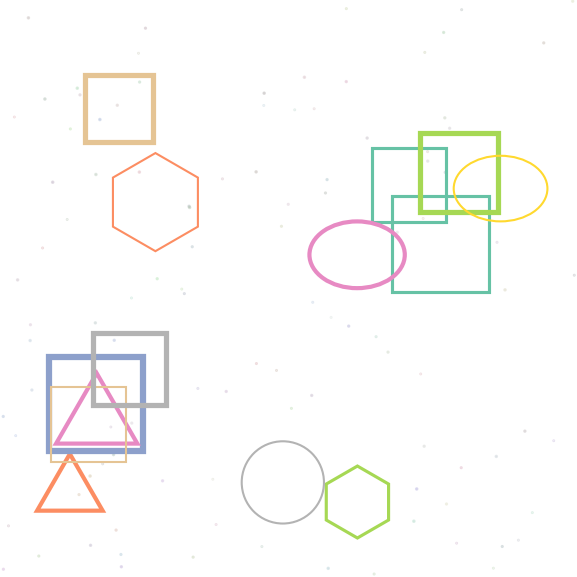[{"shape": "square", "thickness": 1.5, "radius": 0.42, "center": [0.763, 0.577]}, {"shape": "square", "thickness": 1.5, "radius": 0.32, "center": [0.708, 0.679]}, {"shape": "hexagon", "thickness": 1, "radius": 0.42, "center": [0.269, 0.649]}, {"shape": "triangle", "thickness": 2, "radius": 0.33, "center": [0.121, 0.148]}, {"shape": "square", "thickness": 3, "radius": 0.41, "center": [0.166, 0.3]}, {"shape": "triangle", "thickness": 2, "radius": 0.41, "center": [0.167, 0.272]}, {"shape": "oval", "thickness": 2, "radius": 0.41, "center": [0.618, 0.558]}, {"shape": "hexagon", "thickness": 1.5, "radius": 0.31, "center": [0.619, 0.13]}, {"shape": "square", "thickness": 2.5, "radius": 0.34, "center": [0.795, 0.7]}, {"shape": "oval", "thickness": 1, "radius": 0.41, "center": [0.867, 0.673]}, {"shape": "square", "thickness": 2.5, "radius": 0.29, "center": [0.206, 0.812]}, {"shape": "square", "thickness": 1, "radius": 0.33, "center": [0.153, 0.264]}, {"shape": "circle", "thickness": 1, "radius": 0.36, "center": [0.49, 0.164]}, {"shape": "square", "thickness": 2.5, "radius": 0.31, "center": [0.225, 0.36]}]